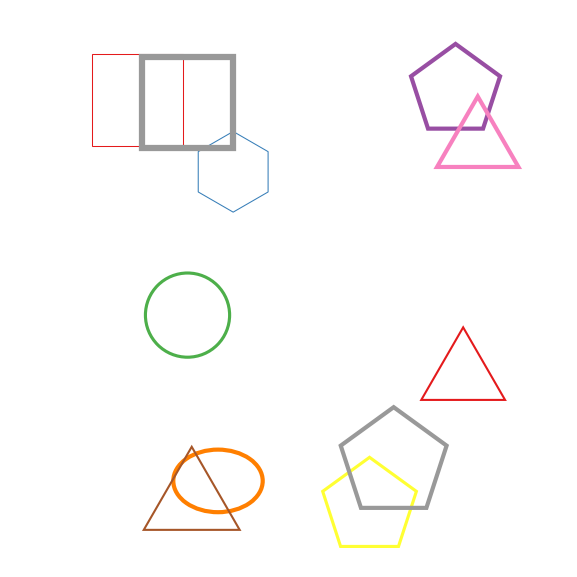[{"shape": "triangle", "thickness": 1, "radius": 0.42, "center": [0.802, 0.349]}, {"shape": "square", "thickness": 0.5, "radius": 0.4, "center": [0.238, 0.826]}, {"shape": "hexagon", "thickness": 0.5, "radius": 0.35, "center": [0.404, 0.702]}, {"shape": "circle", "thickness": 1.5, "radius": 0.36, "center": [0.325, 0.453]}, {"shape": "pentagon", "thickness": 2, "radius": 0.41, "center": [0.789, 0.842]}, {"shape": "oval", "thickness": 2, "radius": 0.39, "center": [0.378, 0.166]}, {"shape": "pentagon", "thickness": 1.5, "radius": 0.43, "center": [0.64, 0.122]}, {"shape": "triangle", "thickness": 1, "radius": 0.48, "center": [0.332, 0.13]}, {"shape": "triangle", "thickness": 2, "radius": 0.41, "center": [0.827, 0.751]}, {"shape": "square", "thickness": 3, "radius": 0.39, "center": [0.324, 0.822]}, {"shape": "pentagon", "thickness": 2, "radius": 0.48, "center": [0.682, 0.198]}]